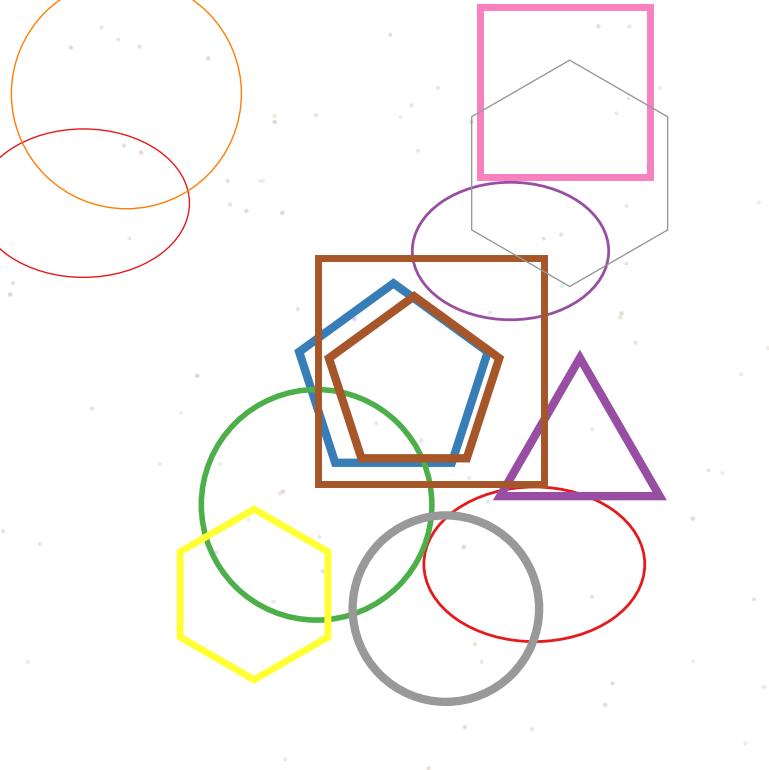[{"shape": "oval", "thickness": 1, "radius": 0.72, "center": [0.694, 0.267]}, {"shape": "oval", "thickness": 0.5, "radius": 0.69, "center": [0.108, 0.736]}, {"shape": "pentagon", "thickness": 3, "radius": 0.64, "center": [0.511, 0.503]}, {"shape": "circle", "thickness": 2, "radius": 0.75, "center": [0.411, 0.344]}, {"shape": "triangle", "thickness": 3, "radius": 0.6, "center": [0.753, 0.415]}, {"shape": "oval", "thickness": 1, "radius": 0.64, "center": [0.663, 0.674]}, {"shape": "circle", "thickness": 0.5, "radius": 0.75, "center": [0.164, 0.878]}, {"shape": "hexagon", "thickness": 2.5, "radius": 0.55, "center": [0.33, 0.228]}, {"shape": "square", "thickness": 2.5, "radius": 0.73, "center": [0.56, 0.518]}, {"shape": "pentagon", "thickness": 3, "radius": 0.58, "center": [0.538, 0.499]}, {"shape": "square", "thickness": 2.5, "radius": 0.55, "center": [0.734, 0.88]}, {"shape": "hexagon", "thickness": 0.5, "radius": 0.73, "center": [0.74, 0.775]}, {"shape": "circle", "thickness": 3, "radius": 0.61, "center": [0.579, 0.21]}]